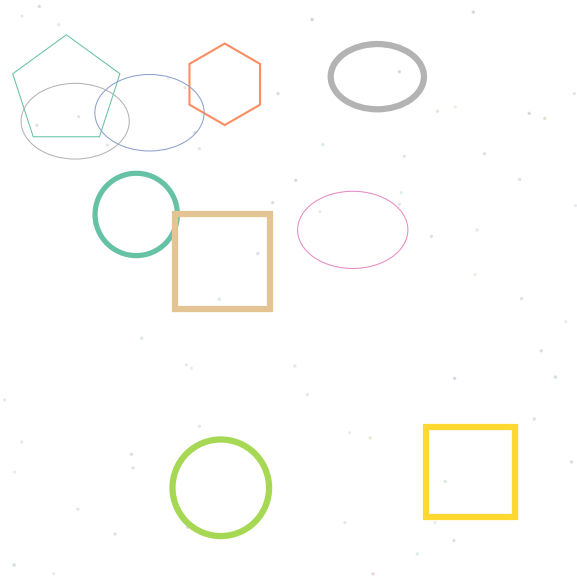[{"shape": "pentagon", "thickness": 0.5, "radius": 0.49, "center": [0.115, 0.841]}, {"shape": "circle", "thickness": 2.5, "radius": 0.36, "center": [0.236, 0.628]}, {"shape": "hexagon", "thickness": 1, "radius": 0.35, "center": [0.389, 0.853]}, {"shape": "oval", "thickness": 0.5, "radius": 0.47, "center": [0.259, 0.804]}, {"shape": "oval", "thickness": 0.5, "radius": 0.48, "center": [0.611, 0.601]}, {"shape": "circle", "thickness": 3, "radius": 0.42, "center": [0.382, 0.155]}, {"shape": "square", "thickness": 3, "radius": 0.39, "center": [0.815, 0.182]}, {"shape": "square", "thickness": 3, "radius": 0.41, "center": [0.386, 0.546]}, {"shape": "oval", "thickness": 3, "radius": 0.4, "center": [0.653, 0.866]}, {"shape": "oval", "thickness": 0.5, "radius": 0.47, "center": [0.13, 0.789]}]